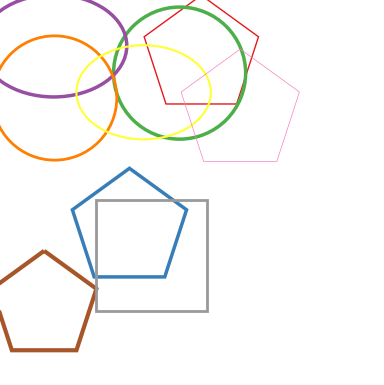[{"shape": "pentagon", "thickness": 1, "radius": 0.78, "center": [0.523, 0.856]}, {"shape": "pentagon", "thickness": 2.5, "radius": 0.78, "center": [0.336, 0.407]}, {"shape": "circle", "thickness": 2.5, "radius": 0.86, "center": [0.466, 0.81]}, {"shape": "oval", "thickness": 2.5, "radius": 0.95, "center": [0.139, 0.881]}, {"shape": "circle", "thickness": 2, "radius": 0.81, "center": [0.142, 0.745]}, {"shape": "oval", "thickness": 1.5, "radius": 0.87, "center": [0.373, 0.76]}, {"shape": "pentagon", "thickness": 3, "radius": 0.71, "center": [0.115, 0.206]}, {"shape": "pentagon", "thickness": 0.5, "radius": 0.81, "center": [0.624, 0.711]}, {"shape": "square", "thickness": 2, "radius": 0.72, "center": [0.393, 0.336]}]